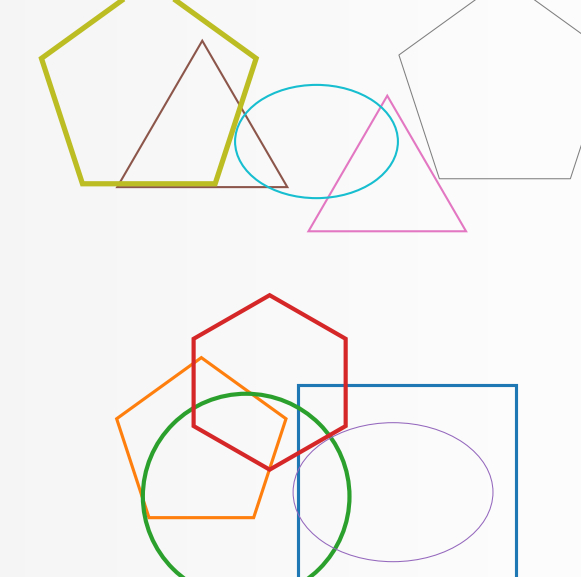[{"shape": "square", "thickness": 1.5, "radius": 0.94, "center": [0.701, 0.145]}, {"shape": "pentagon", "thickness": 1.5, "radius": 0.77, "center": [0.346, 0.227]}, {"shape": "circle", "thickness": 2, "radius": 0.89, "center": [0.424, 0.14]}, {"shape": "hexagon", "thickness": 2, "radius": 0.76, "center": [0.464, 0.337]}, {"shape": "oval", "thickness": 0.5, "radius": 0.86, "center": [0.676, 0.147]}, {"shape": "triangle", "thickness": 1, "radius": 0.84, "center": [0.348, 0.76]}, {"shape": "triangle", "thickness": 1, "radius": 0.78, "center": [0.666, 0.677]}, {"shape": "pentagon", "thickness": 0.5, "radius": 0.96, "center": [0.869, 0.845]}, {"shape": "pentagon", "thickness": 2.5, "radius": 0.97, "center": [0.256, 0.838]}, {"shape": "oval", "thickness": 1, "radius": 0.7, "center": [0.545, 0.754]}]